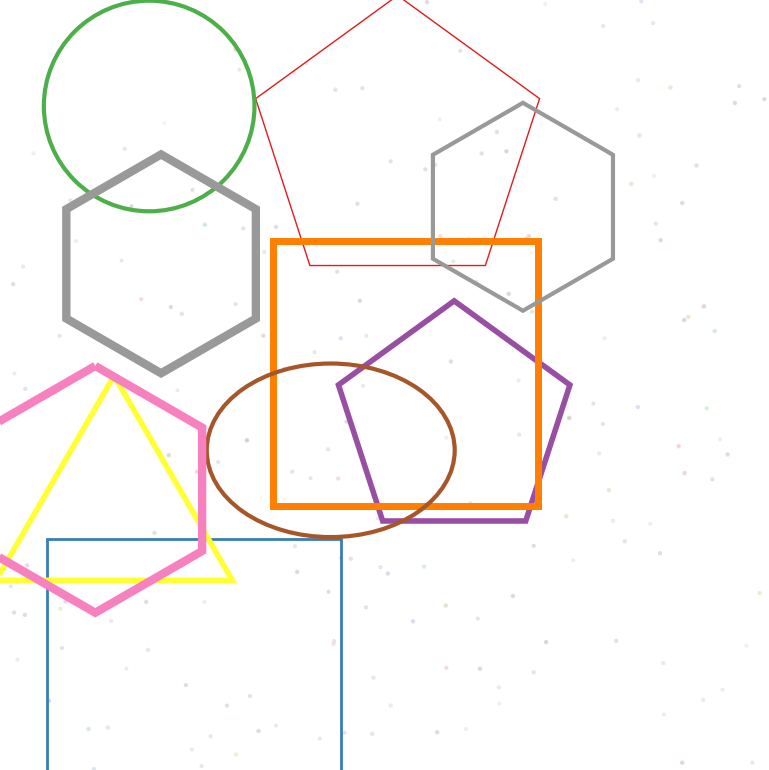[{"shape": "pentagon", "thickness": 0.5, "radius": 0.97, "center": [0.516, 0.812]}, {"shape": "square", "thickness": 1, "radius": 0.96, "center": [0.252, 0.109]}, {"shape": "circle", "thickness": 1.5, "radius": 0.68, "center": [0.194, 0.862]}, {"shape": "pentagon", "thickness": 2, "radius": 0.79, "center": [0.59, 0.451]}, {"shape": "square", "thickness": 2.5, "radius": 0.86, "center": [0.527, 0.515]}, {"shape": "triangle", "thickness": 2, "radius": 0.89, "center": [0.148, 0.335]}, {"shape": "oval", "thickness": 1.5, "radius": 0.81, "center": [0.43, 0.415]}, {"shape": "hexagon", "thickness": 3, "radius": 0.8, "center": [0.124, 0.365]}, {"shape": "hexagon", "thickness": 1.5, "radius": 0.68, "center": [0.679, 0.731]}, {"shape": "hexagon", "thickness": 3, "radius": 0.71, "center": [0.209, 0.657]}]